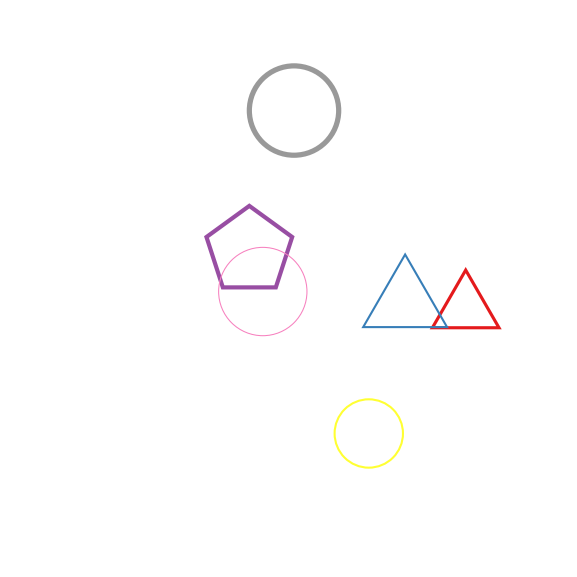[{"shape": "triangle", "thickness": 1.5, "radius": 0.33, "center": [0.806, 0.465]}, {"shape": "triangle", "thickness": 1, "radius": 0.42, "center": [0.702, 0.475]}, {"shape": "pentagon", "thickness": 2, "radius": 0.39, "center": [0.432, 0.565]}, {"shape": "circle", "thickness": 1, "radius": 0.3, "center": [0.639, 0.249]}, {"shape": "circle", "thickness": 0.5, "radius": 0.38, "center": [0.455, 0.494]}, {"shape": "circle", "thickness": 2.5, "radius": 0.39, "center": [0.509, 0.808]}]